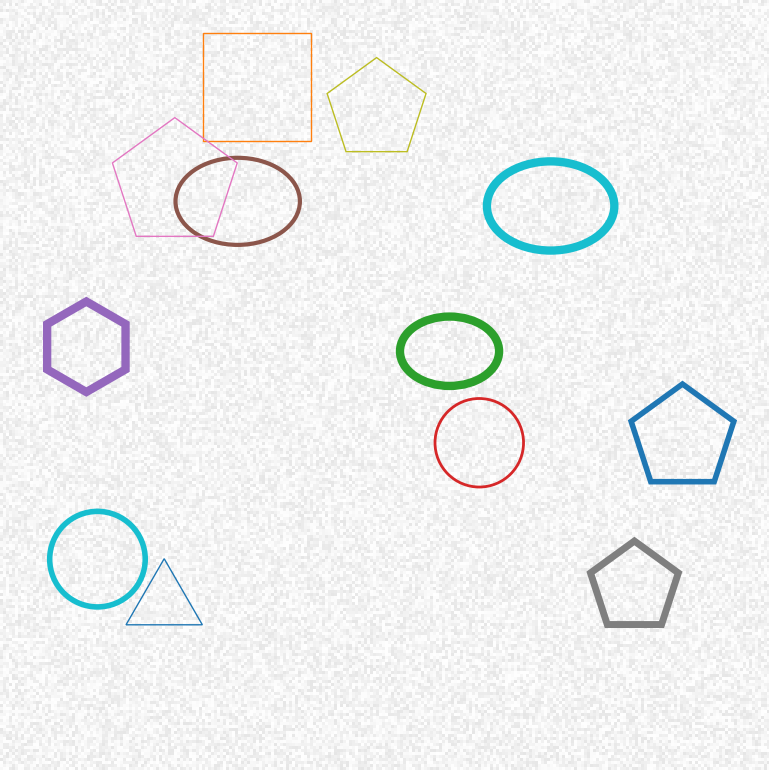[{"shape": "pentagon", "thickness": 2, "radius": 0.35, "center": [0.886, 0.431]}, {"shape": "triangle", "thickness": 0.5, "radius": 0.29, "center": [0.213, 0.217]}, {"shape": "square", "thickness": 0.5, "radius": 0.35, "center": [0.334, 0.887]}, {"shape": "oval", "thickness": 3, "radius": 0.32, "center": [0.584, 0.544]}, {"shape": "circle", "thickness": 1, "radius": 0.29, "center": [0.622, 0.425]}, {"shape": "hexagon", "thickness": 3, "radius": 0.29, "center": [0.112, 0.55]}, {"shape": "oval", "thickness": 1.5, "radius": 0.4, "center": [0.309, 0.739]}, {"shape": "pentagon", "thickness": 0.5, "radius": 0.43, "center": [0.227, 0.762]}, {"shape": "pentagon", "thickness": 2.5, "radius": 0.3, "center": [0.824, 0.237]}, {"shape": "pentagon", "thickness": 0.5, "radius": 0.34, "center": [0.489, 0.858]}, {"shape": "oval", "thickness": 3, "radius": 0.41, "center": [0.715, 0.733]}, {"shape": "circle", "thickness": 2, "radius": 0.31, "center": [0.127, 0.274]}]